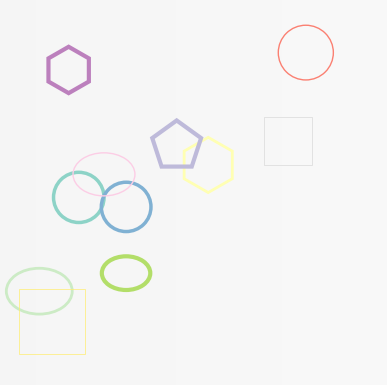[{"shape": "circle", "thickness": 2.5, "radius": 0.33, "center": [0.203, 0.487]}, {"shape": "hexagon", "thickness": 2, "radius": 0.36, "center": [0.537, 0.572]}, {"shape": "pentagon", "thickness": 3, "radius": 0.33, "center": [0.456, 0.621]}, {"shape": "circle", "thickness": 1, "radius": 0.36, "center": [0.789, 0.863]}, {"shape": "circle", "thickness": 2.5, "radius": 0.32, "center": [0.326, 0.463]}, {"shape": "oval", "thickness": 3, "radius": 0.31, "center": [0.325, 0.291]}, {"shape": "oval", "thickness": 1, "radius": 0.4, "center": [0.268, 0.547]}, {"shape": "square", "thickness": 0.5, "radius": 0.31, "center": [0.744, 0.633]}, {"shape": "hexagon", "thickness": 3, "radius": 0.3, "center": [0.177, 0.818]}, {"shape": "oval", "thickness": 2, "radius": 0.43, "center": [0.101, 0.244]}, {"shape": "square", "thickness": 0.5, "radius": 0.42, "center": [0.134, 0.165]}]